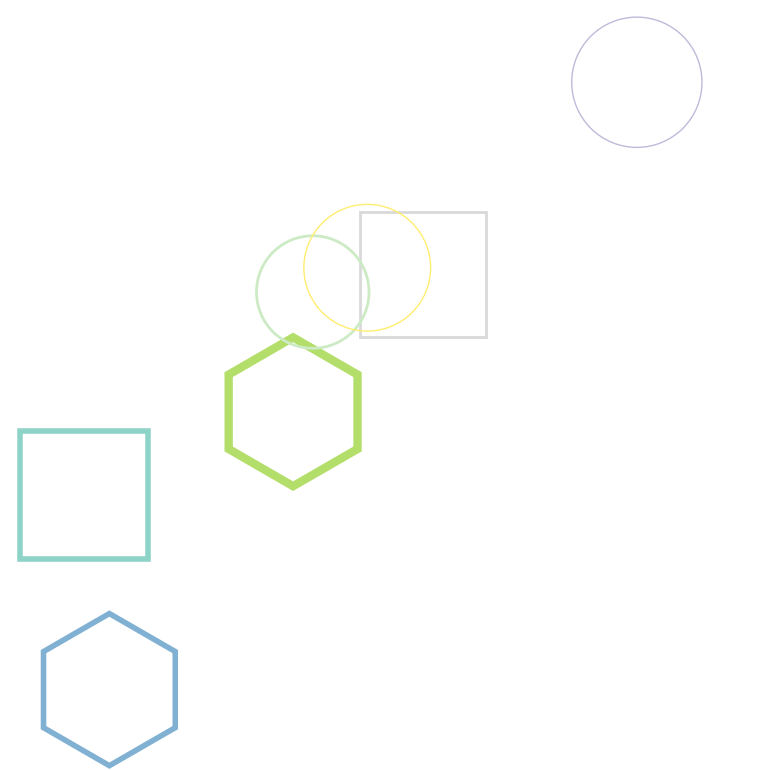[{"shape": "square", "thickness": 2, "radius": 0.42, "center": [0.109, 0.357]}, {"shape": "circle", "thickness": 0.5, "radius": 0.42, "center": [0.827, 0.893]}, {"shape": "hexagon", "thickness": 2, "radius": 0.49, "center": [0.142, 0.104]}, {"shape": "hexagon", "thickness": 3, "radius": 0.48, "center": [0.381, 0.465]}, {"shape": "square", "thickness": 1, "radius": 0.41, "center": [0.549, 0.644]}, {"shape": "circle", "thickness": 1, "radius": 0.37, "center": [0.406, 0.621]}, {"shape": "circle", "thickness": 0.5, "radius": 0.41, "center": [0.477, 0.652]}]